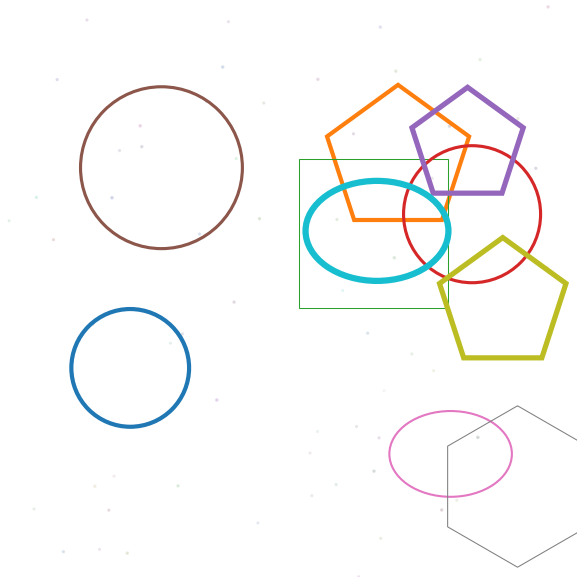[{"shape": "circle", "thickness": 2, "radius": 0.51, "center": [0.225, 0.362]}, {"shape": "pentagon", "thickness": 2, "radius": 0.65, "center": [0.689, 0.723]}, {"shape": "square", "thickness": 0.5, "radius": 0.65, "center": [0.647, 0.595]}, {"shape": "circle", "thickness": 1.5, "radius": 0.59, "center": [0.817, 0.628]}, {"shape": "pentagon", "thickness": 2.5, "radius": 0.51, "center": [0.81, 0.747]}, {"shape": "circle", "thickness": 1.5, "radius": 0.7, "center": [0.28, 0.709]}, {"shape": "oval", "thickness": 1, "radius": 0.53, "center": [0.78, 0.213]}, {"shape": "hexagon", "thickness": 0.5, "radius": 0.7, "center": [0.896, 0.157]}, {"shape": "pentagon", "thickness": 2.5, "radius": 0.58, "center": [0.871, 0.473]}, {"shape": "oval", "thickness": 3, "radius": 0.62, "center": [0.653, 0.599]}]